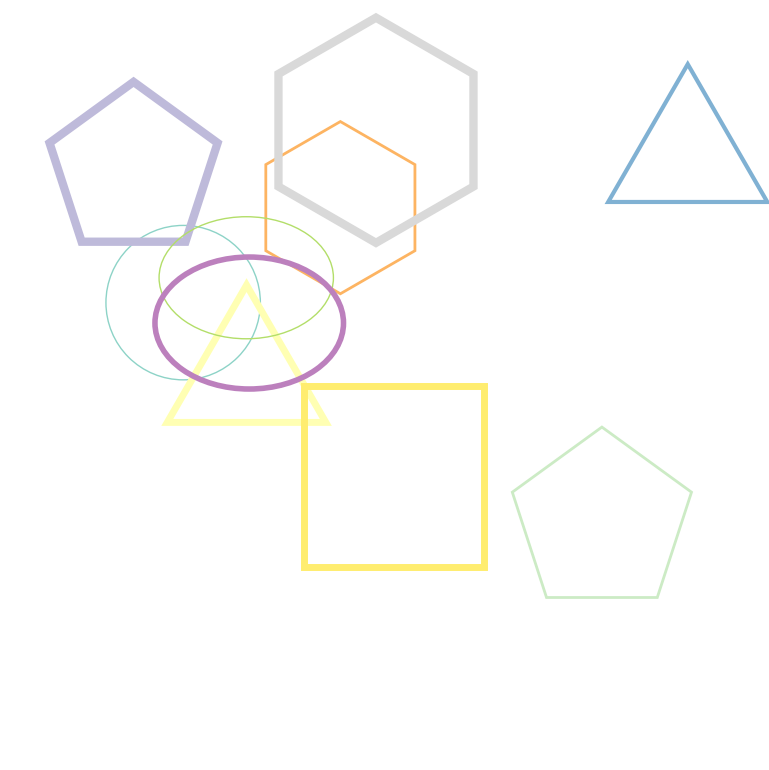[{"shape": "circle", "thickness": 0.5, "radius": 0.5, "center": [0.238, 0.607]}, {"shape": "triangle", "thickness": 2.5, "radius": 0.59, "center": [0.32, 0.511]}, {"shape": "pentagon", "thickness": 3, "radius": 0.57, "center": [0.173, 0.779]}, {"shape": "triangle", "thickness": 1.5, "radius": 0.6, "center": [0.893, 0.797]}, {"shape": "hexagon", "thickness": 1, "radius": 0.56, "center": [0.442, 0.73]}, {"shape": "oval", "thickness": 0.5, "radius": 0.57, "center": [0.32, 0.639]}, {"shape": "hexagon", "thickness": 3, "radius": 0.73, "center": [0.488, 0.831]}, {"shape": "oval", "thickness": 2, "radius": 0.61, "center": [0.324, 0.58]}, {"shape": "pentagon", "thickness": 1, "radius": 0.61, "center": [0.782, 0.323]}, {"shape": "square", "thickness": 2.5, "radius": 0.59, "center": [0.512, 0.381]}]